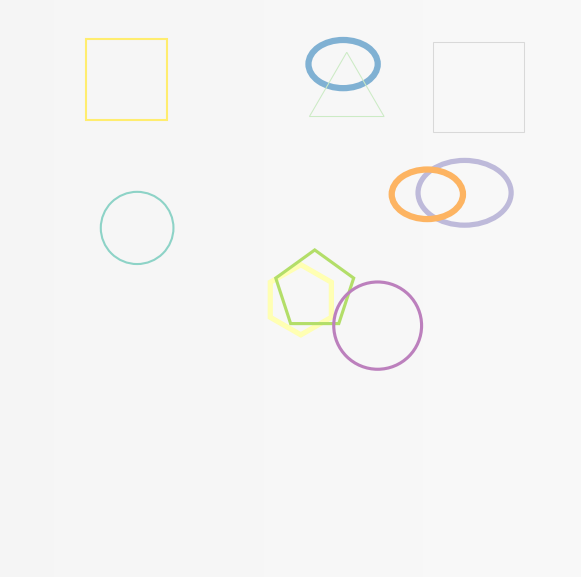[{"shape": "circle", "thickness": 1, "radius": 0.31, "center": [0.236, 0.604]}, {"shape": "hexagon", "thickness": 2.5, "radius": 0.3, "center": [0.518, 0.48]}, {"shape": "oval", "thickness": 2.5, "radius": 0.4, "center": [0.799, 0.665]}, {"shape": "oval", "thickness": 3, "radius": 0.3, "center": [0.59, 0.888]}, {"shape": "oval", "thickness": 3, "radius": 0.31, "center": [0.735, 0.663]}, {"shape": "pentagon", "thickness": 1.5, "radius": 0.35, "center": [0.541, 0.496]}, {"shape": "square", "thickness": 0.5, "radius": 0.39, "center": [0.824, 0.849]}, {"shape": "circle", "thickness": 1.5, "radius": 0.38, "center": [0.65, 0.435]}, {"shape": "triangle", "thickness": 0.5, "radius": 0.37, "center": [0.597, 0.834]}, {"shape": "square", "thickness": 1, "radius": 0.35, "center": [0.218, 0.862]}]